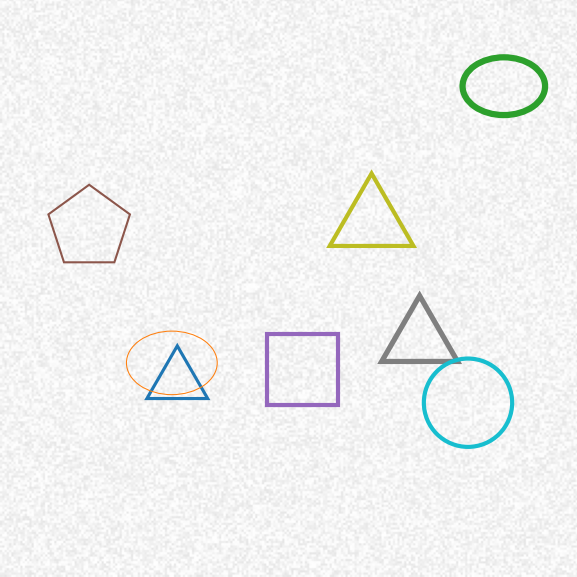[{"shape": "triangle", "thickness": 1.5, "radius": 0.3, "center": [0.307, 0.339]}, {"shape": "oval", "thickness": 0.5, "radius": 0.39, "center": [0.298, 0.371]}, {"shape": "oval", "thickness": 3, "radius": 0.36, "center": [0.872, 0.85]}, {"shape": "square", "thickness": 2, "radius": 0.31, "center": [0.523, 0.36]}, {"shape": "pentagon", "thickness": 1, "radius": 0.37, "center": [0.154, 0.605]}, {"shape": "triangle", "thickness": 2.5, "radius": 0.38, "center": [0.727, 0.411]}, {"shape": "triangle", "thickness": 2, "radius": 0.42, "center": [0.643, 0.615]}, {"shape": "circle", "thickness": 2, "radius": 0.38, "center": [0.81, 0.302]}]